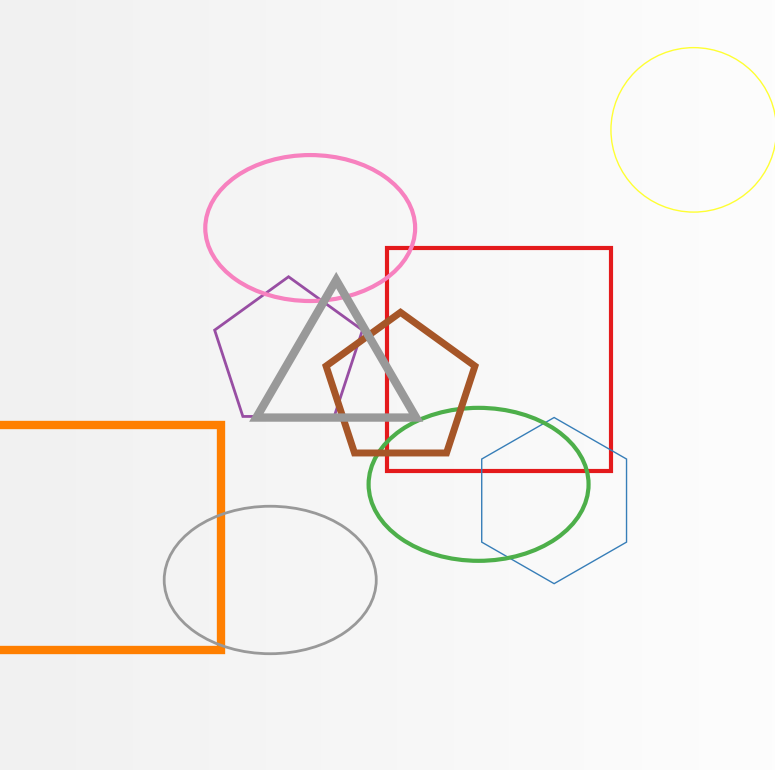[{"shape": "square", "thickness": 1.5, "radius": 0.72, "center": [0.644, 0.533]}, {"shape": "hexagon", "thickness": 0.5, "radius": 0.54, "center": [0.715, 0.35]}, {"shape": "oval", "thickness": 1.5, "radius": 0.71, "center": [0.618, 0.371]}, {"shape": "pentagon", "thickness": 1, "radius": 0.5, "center": [0.372, 0.54]}, {"shape": "square", "thickness": 3, "radius": 0.73, "center": [0.138, 0.302]}, {"shape": "circle", "thickness": 0.5, "radius": 0.53, "center": [0.895, 0.831]}, {"shape": "pentagon", "thickness": 2.5, "radius": 0.5, "center": [0.517, 0.493]}, {"shape": "oval", "thickness": 1.5, "radius": 0.68, "center": [0.4, 0.704]}, {"shape": "triangle", "thickness": 3, "radius": 0.59, "center": [0.434, 0.517]}, {"shape": "oval", "thickness": 1, "radius": 0.68, "center": [0.349, 0.247]}]